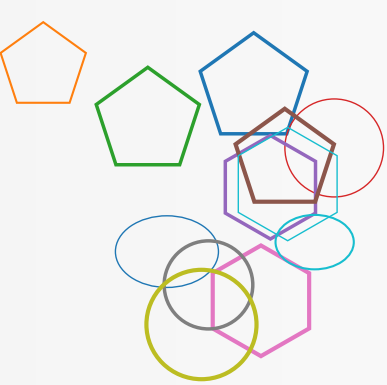[{"shape": "pentagon", "thickness": 2.5, "radius": 0.73, "center": [0.655, 0.77]}, {"shape": "oval", "thickness": 1, "radius": 0.66, "center": [0.431, 0.346]}, {"shape": "pentagon", "thickness": 1.5, "radius": 0.58, "center": [0.112, 0.827]}, {"shape": "pentagon", "thickness": 2.5, "radius": 0.7, "center": [0.381, 0.685]}, {"shape": "circle", "thickness": 1, "radius": 0.64, "center": [0.862, 0.616]}, {"shape": "hexagon", "thickness": 2.5, "radius": 0.67, "center": [0.698, 0.514]}, {"shape": "pentagon", "thickness": 3, "radius": 0.67, "center": [0.735, 0.584]}, {"shape": "hexagon", "thickness": 3, "radius": 0.72, "center": [0.673, 0.219]}, {"shape": "circle", "thickness": 2.5, "radius": 0.57, "center": [0.538, 0.26]}, {"shape": "circle", "thickness": 3, "radius": 0.71, "center": [0.52, 0.157]}, {"shape": "oval", "thickness": 1.5, "radius": 0.5, "center": [0.812, 0.371]}, {"shape": "hexagon", "thickness": 1, "radius": 0.74, "center": [0.742, 0.522]}]